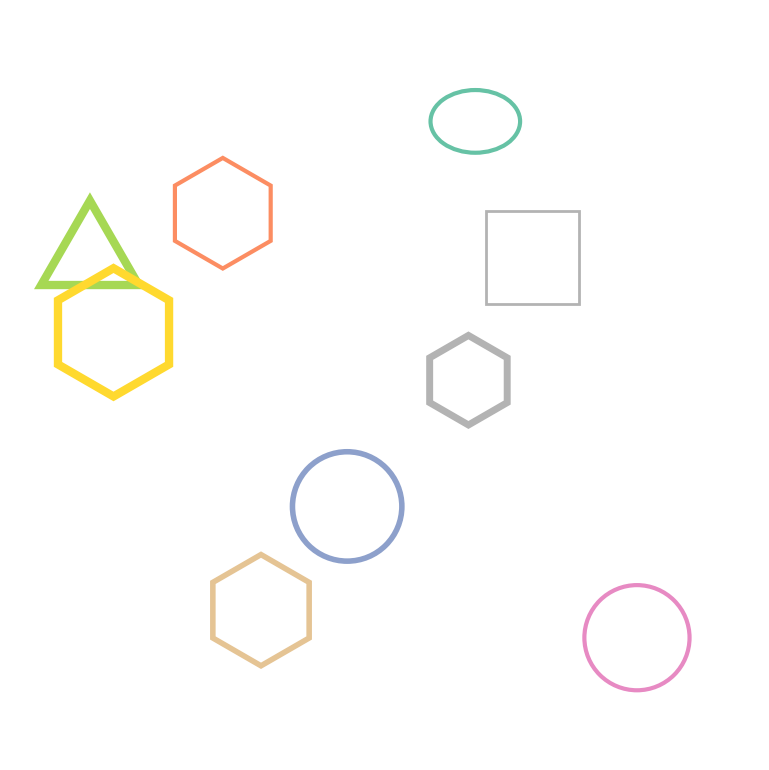[{"shape": "oval", "thickness": 1.5, "radius": 0.29, "center": [0.617, 0.842]}, {"shape": "hexagon", "thickness": 1.5, "radius": 0.36, "center": [0.289, 0.723]}, {"shape": "circle", "thickness": 2, "radius": 0.36, "center": [0.451, 0.342]}, {"shape": "circle", "thickness": 1.5, "radius": 0.34, "center": [0.827, 0.172]}, {"shape": "triangle", "thickness": 3, "radius": 0.37, "center": [0.117, 0.666]}, {"shape": "hexagon", "thickness": 3, "radius": 0.42, "center": [0.147, 0.568]}, {"shape": "hexagon", "thickness": 2, "radius": 0.36, "center": [0.339, 0.208]}, {"shape": "square", "thickness": 1, "radius": 0.3, "center": [0.692, 0.665]}, {"shape": "hexagon", "thickness": 2.5, "radius": 0.29, "center": [0.608, 0.506]}]